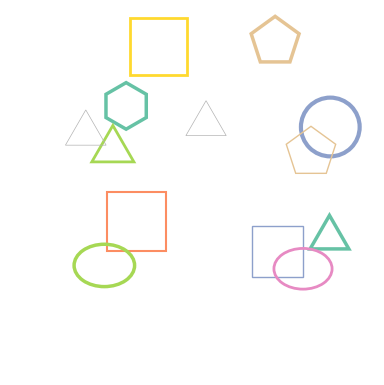[{"shape": "triangle", "thickness": 2.5, "radius": 0.29, "center": [0.856, 0.383]}, {"shape": "hexagon", "thickness": 2.5, "radius": 0.3, "center": [0.328, 0.725]}, {"shape": "square", "thickness": 1.5, "radius": 0.38, "center": [0.354, 0.425]}, {"shape": "circle", "thickness": 3, "radius": 0.38, "center": [0.858, 0.67]}, {"shape": "square", "thickness": 1, "radius": 0.33, "center": [0.72, 0.346]}, {"shape": "oval", "thickness": 2, "radius": 0.38, "center": [0.787, 0.302]}, {"shape": "triangle", "thickness": 2, "radius": 0.32, "center": [0.293, 0.611]}, {"shape": "oval", "thickness": 2.5, "radius": 0.39, "center": [0.271, 0.311]}, {"shape": "square", "thickness": 2, "radius": 0.37, "center": [0.413, 0.88]}, {"shape": "pentagon", "thickness": 2.5, "radius": 0.33, "center": [0.715, 0.892]}, {"shape": "pentagon", "thickness": 1, "radius": 0.34, "center": [0.808, 0.604]}, {"shape": "triangle", "thickness": 0.5, "radius": 0.3, "center": [0.535, 0.678]}, {"shape": "triangle", "thickness": 0.5, "radius": 0.31, "center": [0.223, 0.653]}]